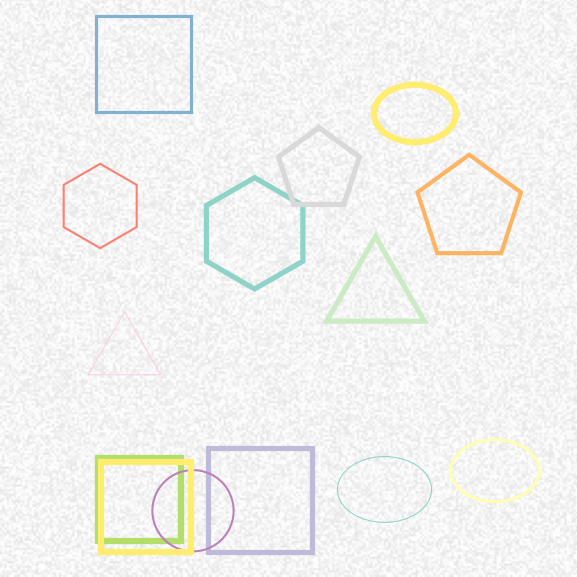[{"shape": "hexagon", "thickness": 2.5, "radius": 0.48, "center": [0.441, 0.595]}, {"shape": "oval", "thickness": 0.5, "radius": 0.41, "center": [0.666, 0.152]}, {"shape": "oval", "thickness": 1.5, "radius": 0.38, "center": [0.857, 0.184]}, {"shape": "square", "thickness": 2.5, "radius": 0.45, "center": [0.45, 0.133]}, {"shape": "hexagon", "thickness": 1, "radius": 0.37, "center": [0.173, 0.642]}, {"shape": "square", "thickness": 1.5, "radius": 0.41, "center": [0.249, 0.888]}, {"shape": "pentagon", "thickness": 2, "radius": 0.47, "center": [0.813, 0.637]}, {"shape": "square", "thickness": 3, "radius": 0.36, "center": [0.242, 0.134]}, {"shape": "triangle", "thickness": 0.5, "radius": 0.36, "center": [0.216, 0.386]}, {"shape": "pentagon", "thickness": 2.5, "radius": 0.37, "center": [0.552, 0.705]}, {"shape": "circle", "thickness": 1, "radius": 0.35, "center": [0.334, 0.115]}, {"shape": "triangle", "thickness": 2.5, "radius": 0.49, "center": [0.65, 0.492]}, {"shape": "oval", "thickness": 3, "radius": 0.36, "center": [0.719, 0.803]}, {"shape": "square", "thickness": 3, "radius": 0.39, "center": [0.253, 0.121]}]